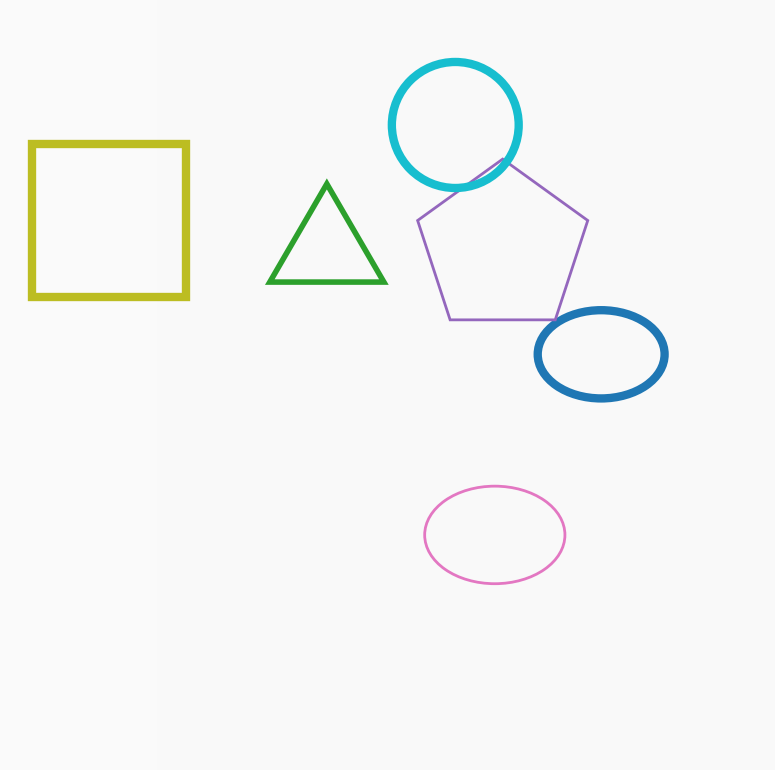[{"shape": "oval", "thickness": 3, "radius": 0.41, "center": [0.776, 0.54]}, {"shape": "triangle", "thickness": 2, "radius": 0.42, "center": [0.422, 0.676]}, {"shape": "pentagon", "thickness": 1, "radius": 0.58, "center": [0.649, 0.678]}, {"shape": "oval", "thickness": 1, "radius": 0.45, "center": [0.638, 0.305]}, {"shape": "square", "thickness": 3, "radius": 0.5, "center": [0.14, 0.714]}, {"shape": "circle", "thickness": 3, "radius": 0.41, "center": [0.587, 0.838]}]